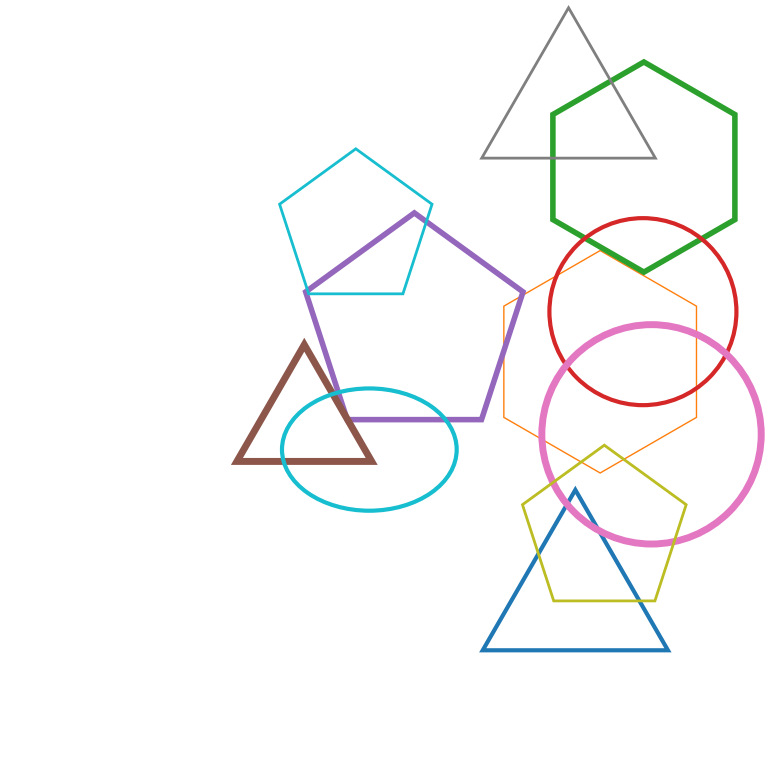[{"shape": "triangle", "thickness": 1.5, "radius": 0.69, "center": [0.747, 0.225]}, {"shape": "hexagon", "thickness": 0.5, "radius": 0.72, "center": [0.779, 0.53]}, {"shape": "hexagon", "thickness": 2, "radius": 0.68, "center": [0.836, 0.783]}, {"shape": "circle", "thickness": 1.5, "radius": 0.61, "center": [0.835, 0.595]}, {"shape": "pentagon", "thickness": 2, "radius": 0.74, "center": [0.538, 0.575]}, {"shape": "triangle", "thickness": 2.5, "radius": 0.51, "center": [0.395, 0.451]}, {"shape": "circle", "thickness": 2.5, "radius": 0.71, "center": [0.846, 0.436]}, {"shape": "triangle", "thickness": 1, "radius": 0.65, "center": [0.738, 0.86]}, {"shape": "pentagon", "thickness": 1, "radius": 0.56, "center": [0.785, 0.31]}, {"shape": "pentagon", "thickness": 1, "radius": 0.52, "center": [0.462, 0.703]}, {"shape": "oval", "thickness": 1.5, "radius": 0.57, "center": [0.48, 0.416]}]